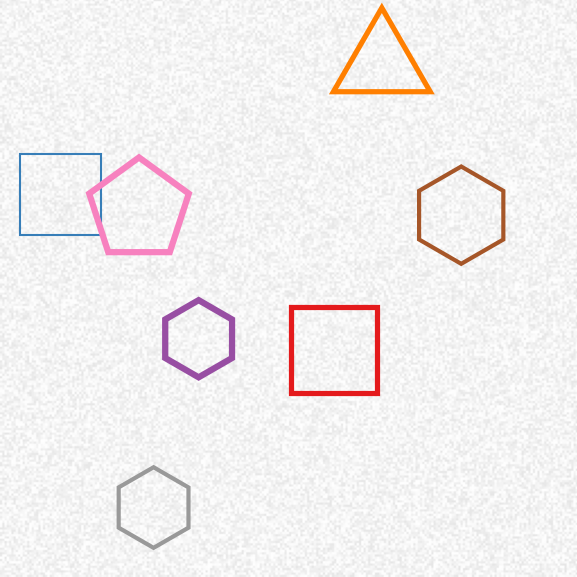[{"shape": "square", "thickness": 2.5, "radius": 0.37, "center": [0.579, 0.393]}, {"shape": "square", "thickness": 1, "radius": 0.35, "center": [0.104, 0.662]}, {"shape": "hexagon", "thickness": 3, "radius": 0.33, "center": [0.344, 0.413]}, {"shape": "triangle", "thickness": 2.5, "radius": 0.48, "center": [0.661, 0.889]}, {"shape": "hexagon", "thickness": 2, "radius": 0.42, "center": [0.799, 0.627]}, {"shape": "pentagon", "thickness": 3, "radius": 0.45, "center": [0.241, 0.636]}, {"shape": "hexagon", "thickness": 2, "radius": 0.35, "center": [0.266, 0.12]}]